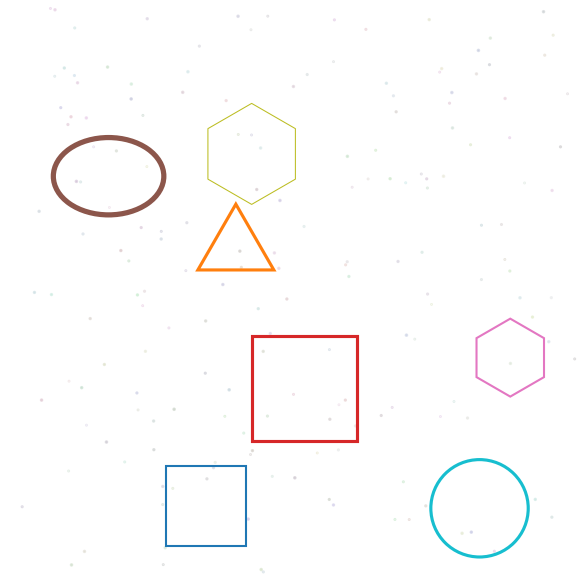[{"shape": "square", "thickness": 1, "radius": 0.35, "center": [0.356, 0.123]}, {"shape": "triangle", "thickness": 1.5, "radius": 0.38, "center": [0.408, 0.57]}, {"shape": "square", "thickness": 1.5, "radius": 0.46, "center": [0.527, 0.326]}, {"shape": "oval", "thickness": 2.5, "radius": 0.48, "center": [0.188, 0.694]}, {"shape": "hexagon", "thickness": 1, "radius": 0.34, "center": [0.884, 0.38]}, {"shape": "hexagon", "thickness": 0.5, "radius": 0.44, "center": [0.436, 0.733]}, {"shape": "circle", "thickness": 1.5, "radius": 0.42, "center": [0.83, 0.119]}]